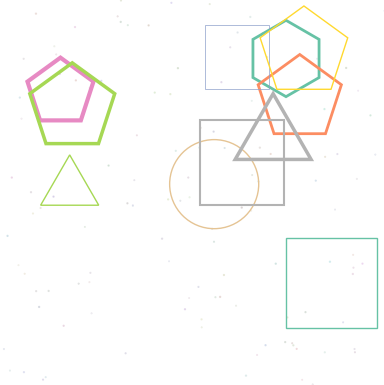[{"shape": "square", "thickness": 1, "radius": 0.59, "center": [0.861, 0.265]}, {"shape": "hexagon", "thickness": 2, "radius": 0.5, "center": [0.743, 0.848]}, {"shape": "pentagon", "thickness": 2, "radius": 0.57, "center": [0.779, 0.745]}, {"shape": "square", "thickness": 0.5, "radius": 0.42, "center": [0.616, 0.852]}, {"shape": "pentagon", "thickness": 3, "radius": 0.45, "center": [0.157, 0.76]}, {"shape": "pentagon", "thickness": 2.5, "radius": 0.58, "center": [0.188, 0.721]}, {"shape": "triangle", "thickness": 1, "radius": 0.44, "center": [0.181, 0.511]}, {"shape": "pentagon", "thickness": 1, "radius": 0.6, "center": [0.789, 0.865]}, {"shape": "circle", "thickness": 1, "radius": 0.58, "center": [0.556, 0.522]}, {"shape": "triangle", "thickness": 2.5, "radius": 0.57, "center": [0.709, 0.643]}, {"shape": "square", "thickness": 1.5, "radius": 0.55, "center": [0.629, 0.578]}]